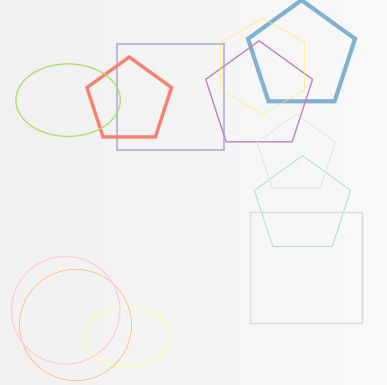[{"shape": "pentagon", "thickness": 0.5, "radius": 0.65, "center": [0.781, 0.465]}, {"shape": "oval", "thickness": 1, "radius": 0.55, "center": [0.328, 0.125]}, {"shape": "square", "thickness": 1.5, "radius": 0.69, "center": [0.441, 0.748]}, {"shape": "pentagon", "thickness": 2.5, "radius": 0.57, "center": [0.333, 0.737]}, {"shape": "pentagon", "thickness": 3, "radius": 0.73, "center": [0.778, 0.854]}, {"shape": "circle", "thickness": 0.5, "radius": 0.72, "center": [0.195, 0.156]}, {"shape": "oval", "thickness": 1, "radius": 0.67, "center": [0.176, 0.74]}, {"shape": "circle", "thickness": 1, "radius": 0.7, "center": [0.169, 0.194]}, {"shape": "square", "thickness": 1, "radius": 0.72, "center": [0.789, 0.305]}, {"shape": "pentagon", "thickness": 1, "radius": 0.73, "center": [0.669, 0.749]}, {"shape": "pentagon", "thickness": 0.5, "radius": 0.53, "center": [0.765, 0.598]}, {"shape": "hexagon", "thickness": 0.5, "radius": 0.62, "center": [0.677, 0.828]}]